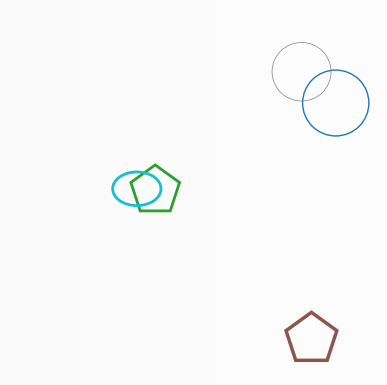[{"shape": "circle", "thickness": 1, "radius": 0.43, "center": [0.866, 0.732]}, {"shape": "pentagon", "thickness": 2, "radius": 0.33, "center": [0.401, 0.506]}, {"shape": "pentagon", "thickness": 2.5, "radius": 0.34, "center": [0.804, 0.12]}, {"shape": "circle", "thickness": 0.5, "radius": 0.38, "center": [0.778, 0.814]}, {"shape": "oval", "thickness": 2, "radius": 0.31, "center": [0.353, 0.51]}]